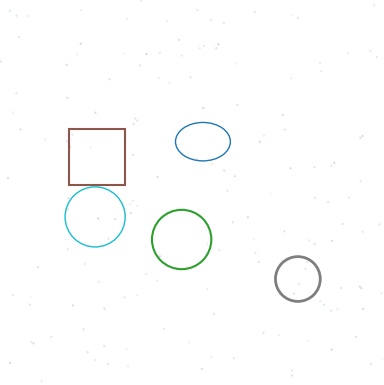[{"shape": "oval", "thickness": 1, "radius": 0.36, "center": [0.527, 0.632]}, {"shape": "circle", "thickness": 1.5, "radius": 0.39, "center": [0.472, 0.378]}, {"shape": "square", "thickness": 1.5, "radius": 0.36, "center": [0.251, 0.592]}, {"shape": "circle", "thickness": 2, "radius": 0.29, "center": [0.774, 0.275]}, {"shape": "circle", "thickness": 1, "radius": 0.39, "center": [0.247, 0.437]}]